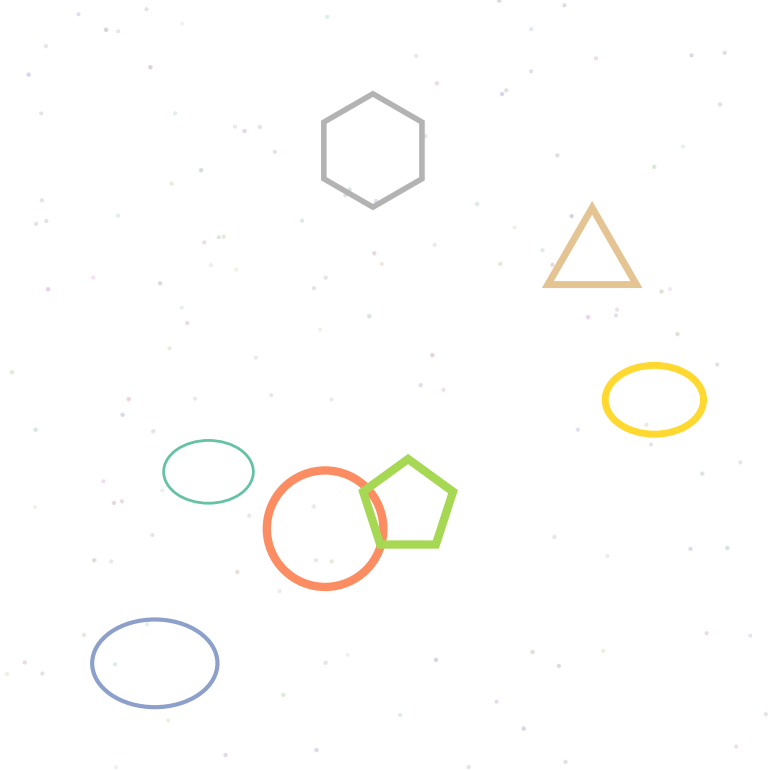[{"shape": "oval", "thickness": 1, "radius": 0.29, "center": [0.271, 0.387]}, {"shape": "circle", "thickness": 3, "radius": 0.38, "center": [0.422, 0.313]}, {"shape": "oval", "thickness": 1.5, "radius": 0.41, "center": [0.201, 0.139]}, {"shape": "pentagon", "thickness": 3, "radius": 0.31, "center": [0.53, 0.343]}, {"shape": "oval", "thickness": 2.5, "radius": 0.32, "center": [0.85, 0.481]}, {"shape": "triangle", "thickness": 2.5, "radius": 0.33, "center": [0.769, 0.664]}, {"shape": "hexagon", "thickness": 2, "radius": 0.37, "center": [0.484, 0.805]}]